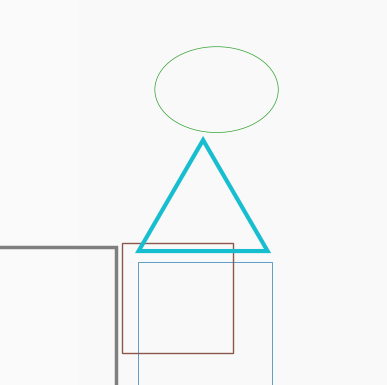[{"shape": "square", "thickness": 0.5, "radius": 0.86, "center": [0.529, 0.146]}, {"shape": "oval", "thickness": 0.5, "radius": 0.8, "center": [0.559, 0.767]}, {"shape": "square", "thickness": 1, "radius": 0.72, "center": [0.457, 0.226]}, {"shape": "square", "thickness": 2.5, "radius": 0.94, "center": [0.111, 0.17]}, {"shape": "triangle", "thickness": 3, "radius": 0.96, "center": [0.524, 0.444]}]